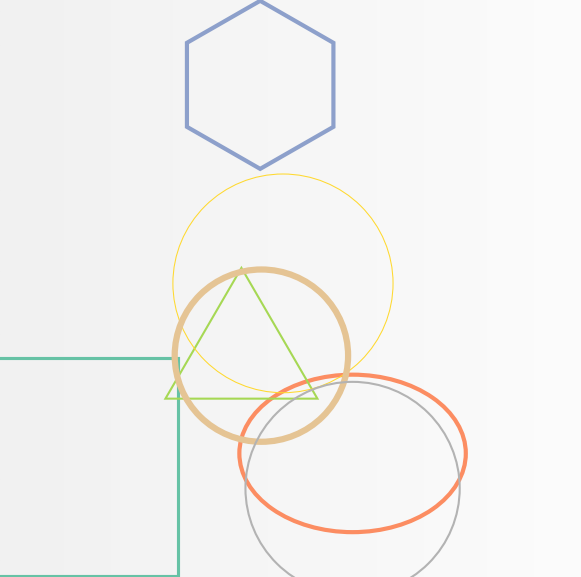[{"shape": "square", "thickness": 1.5, "radius": 0.95, "center": [0.118, 0.191]}, {"shape": "oval", "thickness": 2, "radius": 0.97, "center": [0.607, 0.214]}, {"shape": "hexagon", "thickness": 2, "radius": 0.73, "center": [0.448, 0.852]}, {"shape": "triangle", "thickness": 1, "radius": 0.75, "center": [0.415, 0.384]}, {"shape": "circle", "thickness": 0.5, "radius": 0.95, "center": [0.487, 0.508]}, {"shape": "circle", "thickness": 3, "radius": 0.75, "center": [0.45, 0.383]}, {"shape": "circle", "thickness": 1, "radius": 0.92, "center": [0.607, 0.154]}]